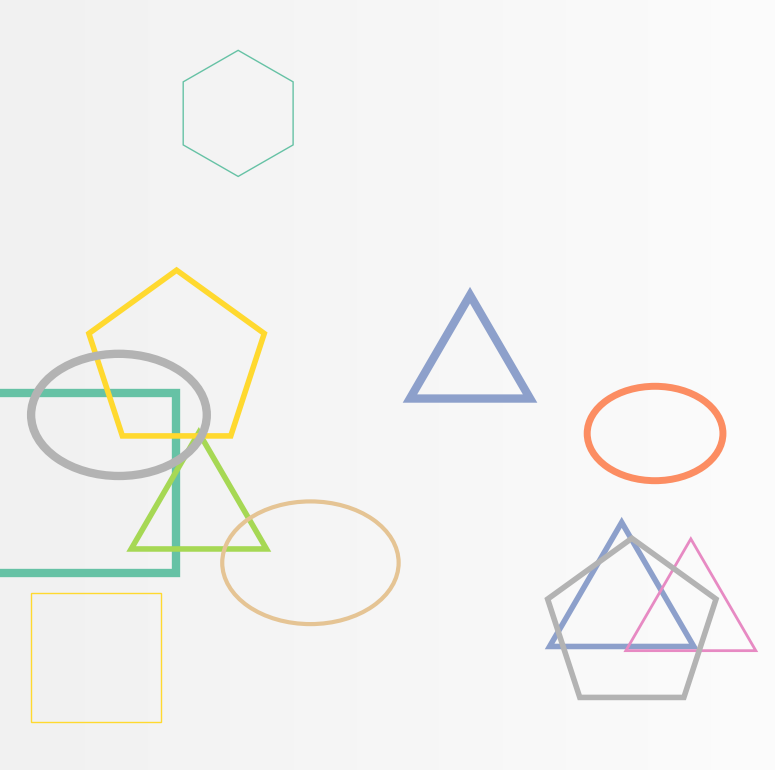[{"shape": "hexagon", "thickness": 0.5, "radius": 0.41, "center": [0.307, 0.853]}, {"shape": "square", "thickness": 3, "radius": 0.59, "center": [0.109, 0.373]}, {"shape": "oval", "thickness": 2.5, "radius": 0.44, "center": [0.845, 0.437]}, {"shape": "triangle", "thickness": 3, "radius": 0.45, "center": [0.606, 0.527]}, {"shape": "triangle", "thickness": 2, "radius": 0.54, "center": [0.802, 0.214]}, {"shape": "triangle", "thickness": 1, "radius": 0.48, "center": [0.891, 0.203]}, {"shape": "triangle", "thickness": 2, "radius": 0.5, "center": [0.257, 0.337]}, {"shape": "pentagon", "thickness": 2, "radius": 0.59, "center": [0.228, 0.53]}, {"shape": "square", "thickness": 0.5, "radius": 0.42, "center": [0.124, 0.147]}, {"shape": "oval", "thickness": 1.5, "radius": 0.57, "center": [0.401, 0.269]}, {"shape": "oval", "thickness": 3, "radius": 0.57, "center": [0.153, 0.461]}, {"shape": "pentagon", "thickness": 2, "radius": 0.57, "center": [0.815, 0.187]}]